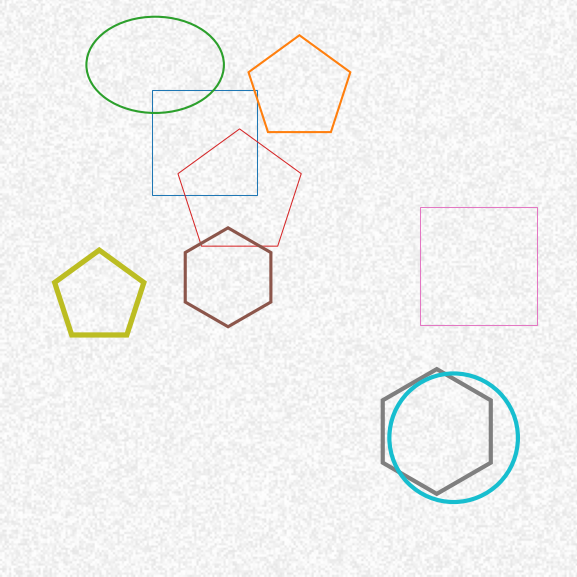[{"shape": "square", "thickness": 0.5, "radius": 0.46, "center": [0.354, 0.753]}, {"shape": "pentagon", "thickness": 1, "radius": 0.46, "center": [0.519, 0.845]}, {"shape": "oval", "thickness": 1, "radius": 0.6, "center": [0.269, 0.887]}, {"shape": "pentagon", "thickness": 0.5, "radius": 0.56, "center": [0.415, 0.664]}, {"shape": "hexagon", "thickness": 1.5, "radius": 0.43, "center": [0.395, 0.519]}, {"shape": "square", "thickness": 0.5, "radius": 0.51, "center": [0.829, 0.538]}, {"shape": "hexagon", "thickness": 2, "radius": 0.54, "center": [0.756, 0.252]}, {"shape": "pentagon", "thickness": 2.5, "radius": 0.41, "center": [0.172, 0.485]}, {"shape": "circle", "thickness": 2, "radius": 0.56, "center": [0.786, 0.241]}]